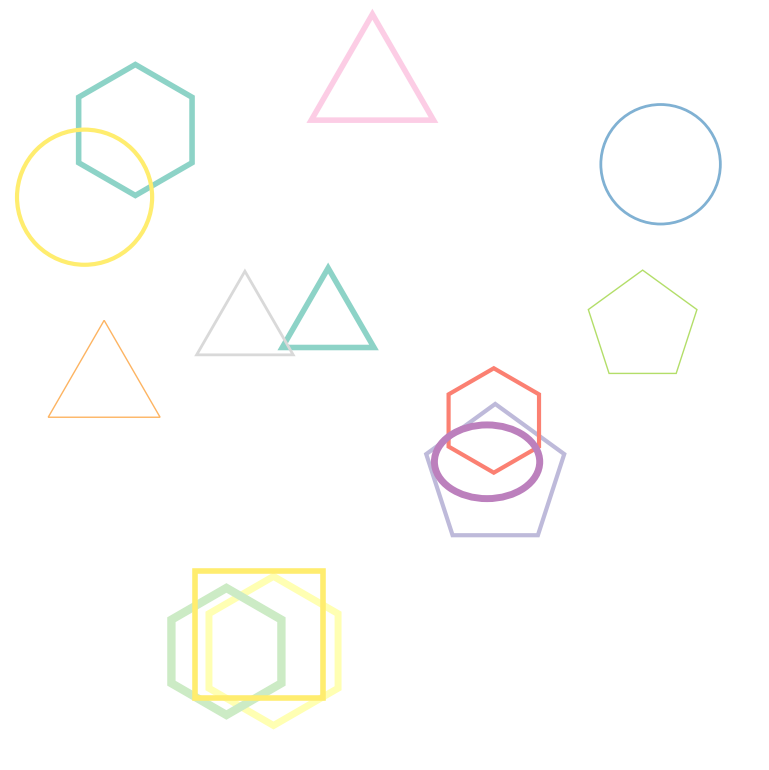[{"shape": "triangle", "thickness": 2, "radius": 0.34, "center": [0.426, 0.583]}, {"shape": "hexagon", "thickness": 2, "radius": 0.43, "center": [0.176, 0.831]}, {"shape": "hexagon", "thickness": 2.5, "radius": 0.48, "center": [0.355, 0.155]}, {"shape": "pentagon", "thickness": 1.5, "radius": 0.47, "center": [0.643, 0.381]}, {"shape": "hexagon", "thickness": 1.5, "radius": 0.34, "center": [0.641, 0.454]}, {"shape": "circle", "thickness": 1, "radius": 0.39, "center": [0.858, 0.787]}, {"shape": "triangle", "thickness": 0.5, "radius": 0.42, "center": [0.135, 0.5]}, {"shape": "pentagon", "thickness": 0.5, "radius": 0.37, "center": [0.835, 0.575]}, {"shape": "triangle", "thickness": 2, "radius": 0.46, "center": [0.484, 0.89]}, {"shape": "triangle", "thickness": 1, "radius": 0.36, "center": [0.318, 0.575]}, {"shape": "oval", "thickness": 2.5, "radius": 0.34, "center": [0.633, 0.4]}, {"shape": "hexagon", "thickness": 3, "radius": 0.41, "center": [0.294, 0.154]}, {"shape": "circle", "thickness": 1.5, "radius": 0.44, "center": [0.11, 0.744]}, {"shape": "square", "thickness": 2, "radius": 0.41, "center": [0.336, 0.176]}]